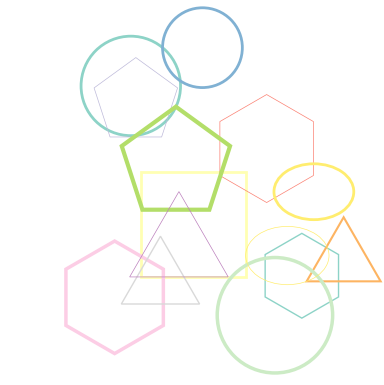[{"shape": "circle", "thickness": 2, "radius": 0.65, "center": [0.34, 0.777]}, {"shape": "hexagon", "thickness": 1, "radius": 0.55, "center": [0.784, 0.284]}, {"shape": "square", "thickness": 2, "radius": 0.68, "center": [0.502, 0.416]}, {"shape": "pentagon", "thickness": 0.5, "radius": 0.57, "center": [0.353, 0.736]}, {"shape": "hexagon", "thickness": 0.5, "radius": 0.7, "center": [0.693, 0.614]}, {"shape": "circle", "thickness": 2, "radius": 0.52, "center": [0.526, 0.876]}, {"shape": "triangle", "thickness": 1.5, "radius": 0.55, "center": [0.893, 0.325]}, {"shape": "pentagon", "thickness": 3, "radius": 0.74, "center": [0.457, 0.575]}, {"shape": "hexagon", "thickness": 2.5, "radius": 0.73, "center": [0.298, 0.228]}, {"shape": "triangle", "thickness": 1, "radius": 0.59, "center": [0.417, 0.269]}, {"shape": "triangle", "thickness": 0.5, "radius": 0.74, "center": [0.465, 0.355]}, {"shape": "circle", "thickness": 2.5, "radius": 0.75, "center": [0.714, 0.181]}, {"shape": "oval", "thickness": 2, "radius": 0.52, "center": [0.815, 0.502]}, {"shape": "oval", "thickness": 0.5, "radius": 0.54, "center": [0.746, 0.336]}]